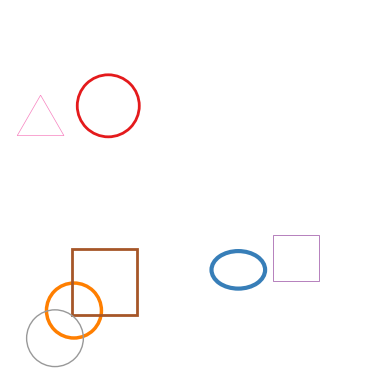[{"shape": "circle", "thickness": 2, "radius": 0.4, "center": [0.281, 0.725]}, {"shape": "oval", "thickness": 3, "radius": 0.35, "center": [0.619, 0.299]}, {"shape": "square", "thickness": 0.5, "radius": 0.3, "center": [0.769, 0.329]}, {"shape": "circle", "thickness": 2.5, "radius": 0.36, "center": [0.192, 0.193]}, {"shape": "square", "thickness": 2, "radius": 0.42, "center": [0.271, 0.268]}, {"shape": "triangle", "thickness": 0.5, "radius": 0.35, "center": [0.105, 0.683]}, {"shape": "circle", "thickness": 1, "radius": 0.37, "center": [0.143, 0.122]}]